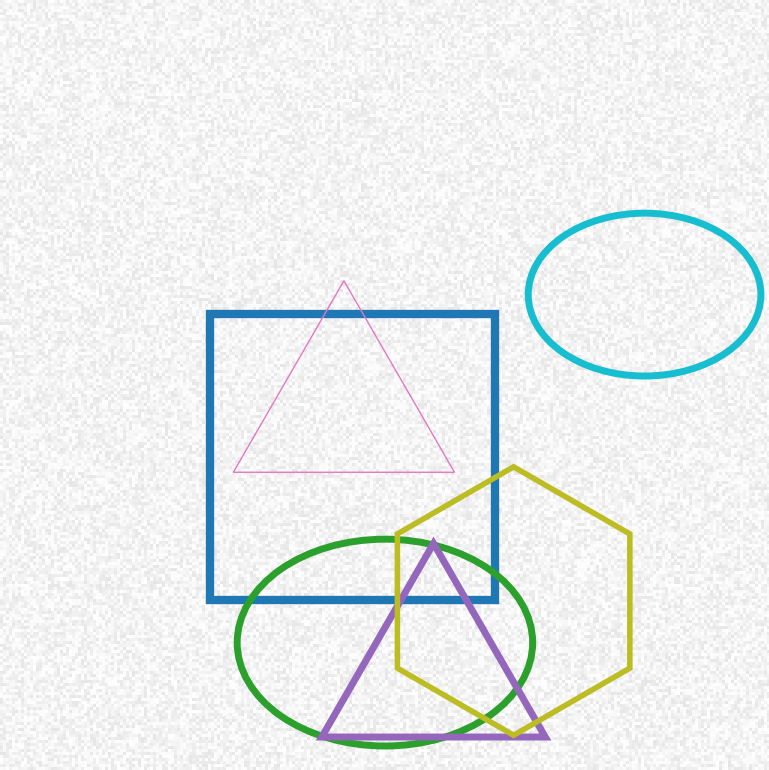[{"shape": "square", "thickness": 3, "radius": 0.93, "center": [0.458, 0.407]}, {"shape": "oval", "thickness": 2.5, "radius": 0.96, "center": [0.5, 0.165]}, {"shape": "triangle", "thickness": 2.5, "radius": 0.84, "center": [0.563, 0.127]}, {"shape": "triangle", "thickness": 0.5, "radius": 0.83, "center": [0.447, 0.47]}, {"shape": "hexagon", "thickness": 2, "radius": 0.87, "center": [0.667, 0.219]}, {"shape": "oval", "thickness": 2.5, "radius": 0.76, "center": [0.837, 0.617]}]